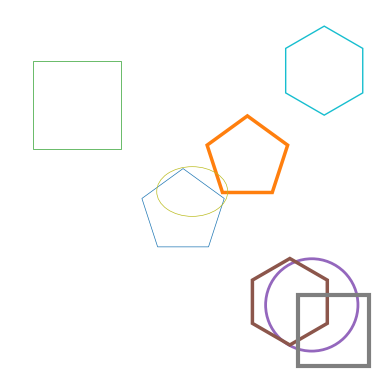[{"shape": "pentagon", "thickness": 0.5, "radius": 0.56, "center": [0.476, 0.45]}, {"shape": "pentagon", "thickness": 2.5, "radius": 0.55, "center": [0.643, 0.589]}, {"shape": "square", "thickness": 0.5, "radius": 0.57, "center": [0.2, 0.728]}, {"shape": "circle", "thickness": 2, "radius": 0.6, "center": [0.81, 0.208]}, {"shape": "hexagon", "thickness": 2.5, "radius": 0.56, "center": [0.753, 0.216]}, {"shape": "square", "thickness": 3, "radius": 0.46, "center": [0.867, 0.142]}, {"shape": "oval", "thickness": 0.5, "radius": 0.46, "center": [0.499, 0.503]}, {"shape": "hexagon", "thickness": 1, "radius": 0.58, "center": [0.842, 0.817]}]